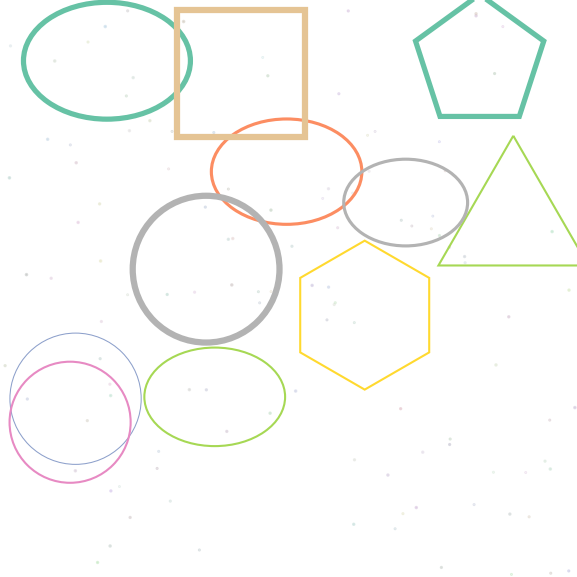[{"shape": "pentagon", "thickness": 2.5, "radius": 0.58, "center": [0.831, 0.892]}, {"shape": "oval", "thickness": 2.5, "radius": 0.72, "center": [0.185, 0.894]}, {"shape": "oval", "thickness": 1.5, "radius": 0.65, "center": [0.496, 0.702]}, {"shape": "circle", "thickness": 0.5, "radius": 0.57, "center": [0.131, 0.309]}, {"shape": "circle", "thickness": 1, "radius": 0.52, "center": [0.121, 0.268]}, {"shape": "oval", "thickness": 1, "radius": 0.61, "center": [0.372, 0.312]}, {"shape": "triangle", "thickness": 1, "radius": 0.75, "center": [0.889, 0.614]}, {"shape": "hexagon", "thickness": 1, "radius": 0.64, "center": [0.632, 0.453]}, {"shape": "square", "thickness": 3, "radius": 0.55, "center": [0.417, 0.872]}, {"shape": "oval", "thickness": 1.5, "radius": 0.54, "center": [0.702, 0.648]}, {"shape": "circle", "thickness": 3, "radius": 0.64, "center": [0.357, 0.533]}]